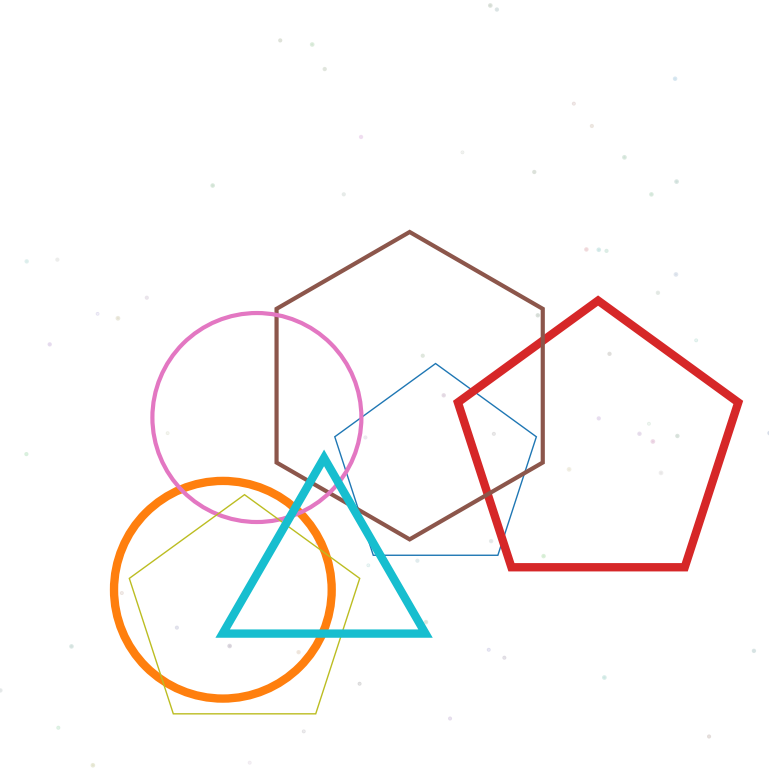[{"shape": "pentagon", "thickness": 0.5, "radius": 0.69, "center": [0.566, 0.39]}, {"shape": "circle", "thickness": 3, "radius": 0.71, "center": [0.289, 0.234]}, {"shape": "pentagon", "thickness": 3, "radius": 0.96, "center": [0.777, 0.418]}, {"shape": "hexagon", "thickness": 1.5, "radius": 1.0, "center": [0.532, 0.499]}, {"shape": "circle", "thickness": 1.5, "radius": 0.68, "center": [0.334, 0.458]}, {"shape": "pentagon", "thickness": 0.5, "radius": 0.79, "center": [0.318, 0.2]}, {"shape": "triangle", "thickness": 3, "radius": 0.76, "center": [0.421, 0.253]}]